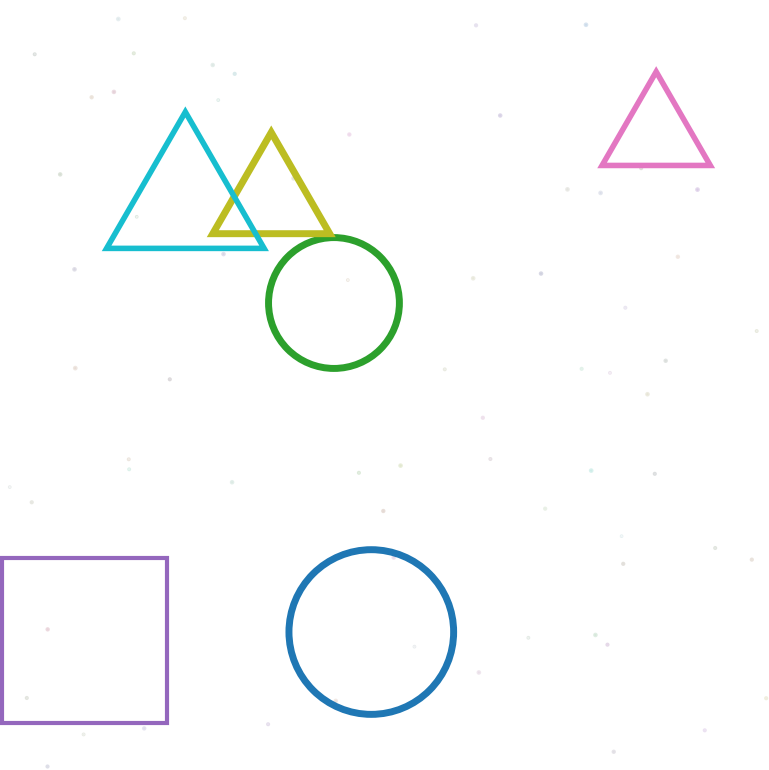[{"shape": "circle", "thickness": 2.5, "radius": 0.53, "center": [0.482, 0.179]}, {"shape": "circle", "thickness": 2.5, "radius": 0.42, "center": [0.434, 0.606]}, {"shape": "square", "thickness": 1.5, "radius": 0.54, "center": [0.11, 0.169]}, {"shape": "triangle", "thickness": 2, "radius": 0.41, "center": [0.852, 0.826]}, {"shape": "triangle", "thickness": 2.5, "radius": 0.44, "center": [0.352, 0.74]}, {"shape": "triangle", "thickness": 2, "radius": 0.59, "center": [0.241, 0.736]}]